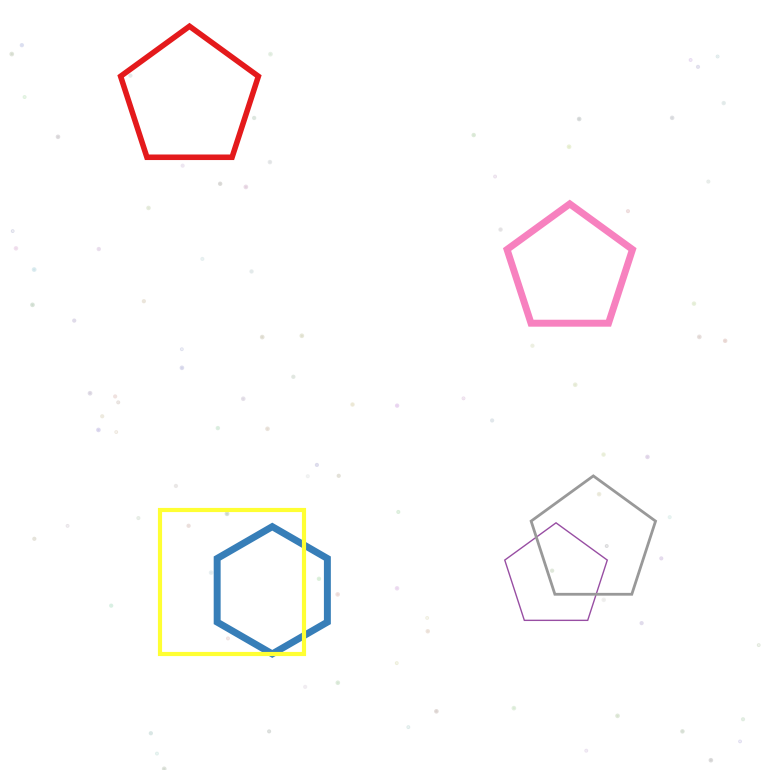[{"shape": "pentagon", "thickness": 2, "radius": 0.47, "center": [0.246, 0.872]}, {"shape": "hexagon", "thickness": 2.5, "radius": 0.41, "center": [0.354, 0.233]}, {"shape": "pentagon", "thickness": 0.5, "radius": 0.35, "center": [0.722, 0.251]}, {"shape": "square", "thickness": 1.5, "radius": 0.47, "center": [0.301, 0.244]}, {"shape": "pentagon", "thickness": 2.5, "radius": 0.43, "center": [0.74, 0.65]}, {"shape": "pentagon", "thickness": 1, "radius": 0.42, "center": [0.771, 0.297]}]